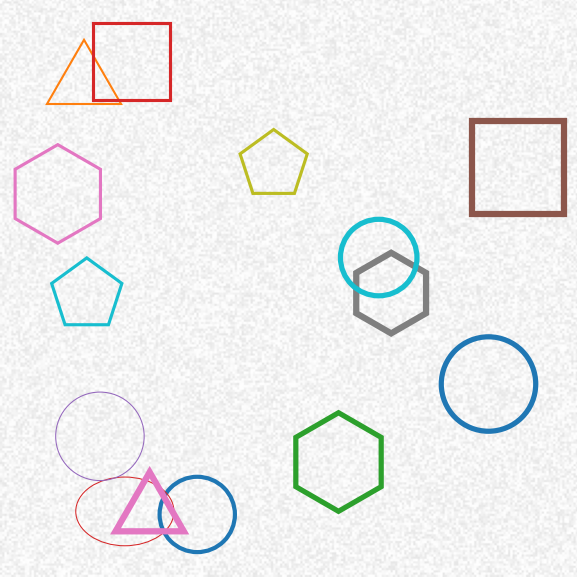[{"shape": "circle", "thickness": 2, "radius": 0.33, "center": [0.342, 0.108]}, {"shape": "circle", "thickness": 2.5, "radius": 0.41, "center": [0.846, 0.334]}, {"shape": "triangle", "thickness": 1, "radius": 0.37, "center": [0.145, 0.856]}, {"shape": "hexagon", "thickness": 2.5, "radius": 0.43, "center": [0.586, 0.199]}, {"shape": "square", "thickness": 1.5, "radius": 0.33, "center": [0.228, 0.892]}, {"shape": "oval", "thickness": 0.5, "radius": 0.42, "center": [0.216, 0.114]}, {"shape": "circle", "thickness": 0.5, "radius": 0.38, "center": [0.173, 0.244]}, {"shape": "square", "thickness": 3, "radius": 0.4, "center": [0.897, 0.709]}, {"shape": "hexagon", "thickness": 1.5, "radius": 0.43, "center": [0.1, 0.663]}, {"shape": "triangle", "thickness": 3, "radius": 0.34, "center": [0.259, 0.113]}, {"shape": "hexagon", "thickness": 3, "radius": 0.35, "center": [0.677, 0.492]}, {"shape": "pentagon", "thickness": 1.5, "radius": 0.31, "center": [0.474, 0.714]}, {"shape": "pentagon", "thickness": 1.5, "radius": 0.32, "center": [0.15, 0.489]}, {"shape": "circle", "thickness": 2.5, "radius": 0.33, "center": [0.656, 0.553]}]